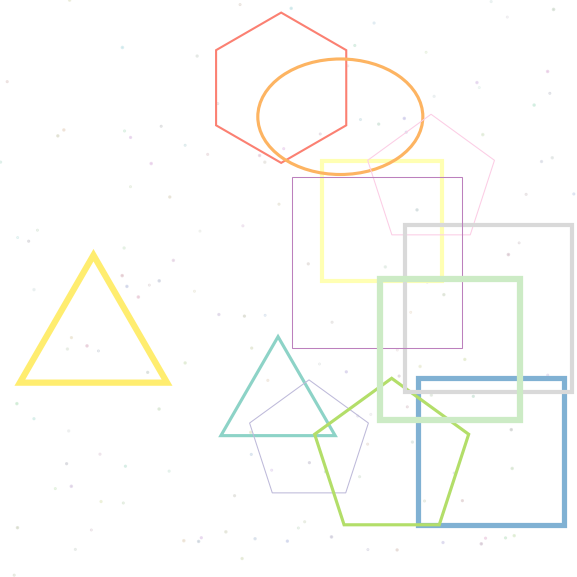[{"shape": "triangle", "thickness": 1.5, "radius": 0.57, "center": [0.481, 0.302]}, {"shape": "square", "thickness": 2, "radius": 0.52, "center": [0.661, 0.617]}, {"shape": "pentagon", "thickness": 0.5, "radius": 0.54, "center": [0.535, 0.233]}, {"shape": "hexagon", "thickness": 1, "radius": 0.65, "center": [0.487, 0.847]}, {"shape": "square", "thickness": 2.5, "radius": 0.63, "center": [0.85, 0.217]}, {"shape": "oval", "thickness": 1.5, "radius": 0.71, "center": [0.589, 0.797]}, {"shape": "pentagon", "thickness": 1.5, "radius": 0.7, "center": [0.678, 0.204]}, {"shape": "pentagon", "thickness": 0.5, "radius": 0.58, "center": [0.746, 0.686]}, {"shape": "square", "thickness": 2, "radius": 0.72, "center": [0.846, 0.466]}, {"shape": "square", "thickness": 0.5, "radius": 0.74, "center": [0.653, 0.545]}, {"shape": "square", "thickness": 3, "radius": 0.61, "center": [0.78, 0.394]}, {"shape": "triangle", "thickness": 3, "radius": 0.74, "center": [0.162, 0.41]}]